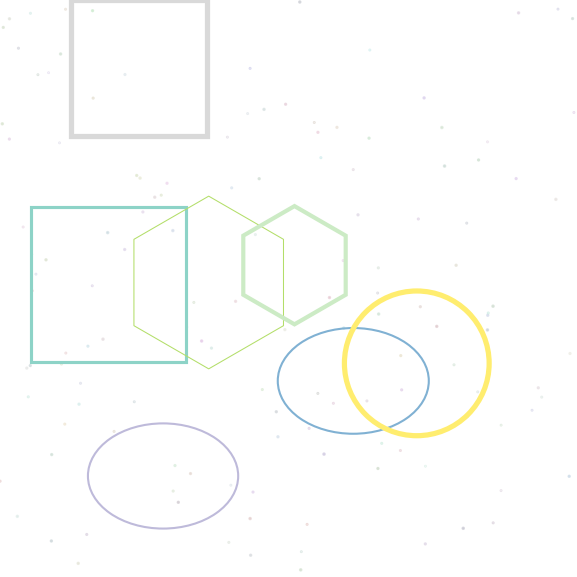[{"shape": "square", "thickness": 1.5, "radius": 0.67, "center": [0.188, 0.507]}, {"shape": "oval", "thickness": 1, "radius": 0.65, "center": [0.282, 0.175]}, {"shape": "oval", "thickness": 1, "radius": 0.65, "center": [0.612, 0.34]}, {"shape": "hexagon", "thickness": 0.5, "radius": 0.75, "center": [0.361, 0.51]}, {"shape": "square", "thickness": 2.5, "radius": 0.59, "center": [0.241, 0.882]}, {"shape": "hexagon", "thickness": 2, "radius": 0.51, "center": [0.51, 0.54]}, {"shape": "circle", "thickness": 2.5, "radius": 0.63, "center": [0.722, 0.37]}]